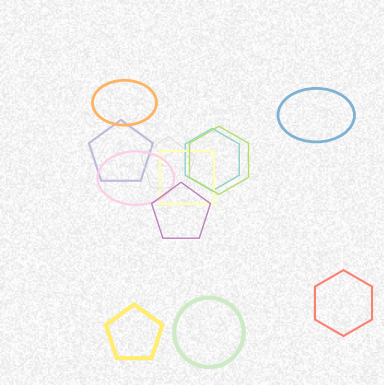[{"shape": "hexagon", "thickness": 1, "radius": 0.41, "center": [0.551, 0.585]}, {"shape": "square", "thickness": 1.5, "radius": 0.35, "center": [0.486, 0.539]}, {"shape": "pentagon", "thickness": 1.5, "radius": 0.44, "center": [0.314, 0.601]}, {"shape": "hexagon", "thickness": 1.5, "radius": 0.43, "center": [0.892, 0.213]}, {"shape": "oval", "thickness": 2, "radius": 0.5, "center": [0.821, 0.701]}, {"shape": "oval", "thickness": 2, "radius": 0.42, "center": [0.323, 0.733]}, {"shape": "hexagon", "thickness": 1, "radius": 0.44, "center": [0.569, 0.584]}, {"shape": "oval", "thickness": 1.5, "radius": 0.5, "center": [0.353, 0.537]}, {"shape": "pentagon", "thickness": 0.5, "radius": 0.37, "center": [0.436, 0.572]}, {"shape": "pentagon", "thickness": 1, "radius": 0.4, "center": [0.47, 0.446]}, {"shape": "circle", "thickness": 3, "radius": 0.45, "center": [0.543, 0.137]}, {"shape": "pentagon", "thickness": 3, "radius": 0.39, "center": [0.348, 0.132]}]